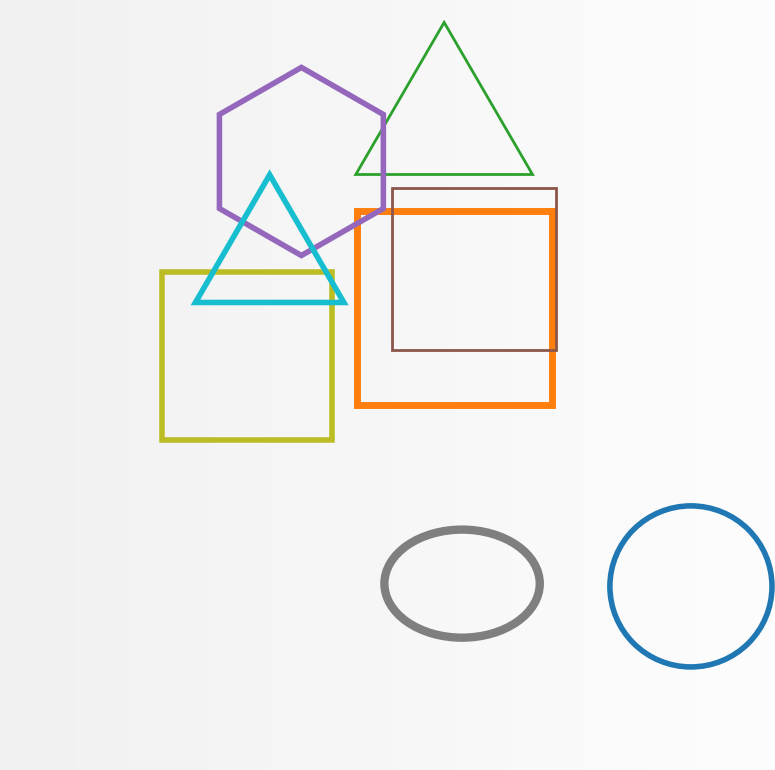[{"shape": "circle", "thickness": 2, "radius": 0.52, "center": [0.892, 0.238]}, {"shape": "square", "thickness": 2.5, "radius": 0.63, "center": [0.587, 0.6]}, {"shape": "triangle", "thickness": 1, "radius": 0.66, "center": [0.573, 0.839]}, {"shape": "hexagon", "thickness": 2, "radius": 0.61, "center": [0.389, 0.79]}, {"shape": "square", "thickness": 1, "radius": 0.53, "center": [0.611, 0.651]}, {"shape": "oval", "thickness": 3, "radius": 0.5, "center": [0.596, 0.242]}, {"shape": "square", "thickness": 2, "radius": 0.55, "center": [0.319, 0.538]}, {"shape": "triangle", "thickness": 2, "radius": 0.55, "center": [0.348, 0.662]}]